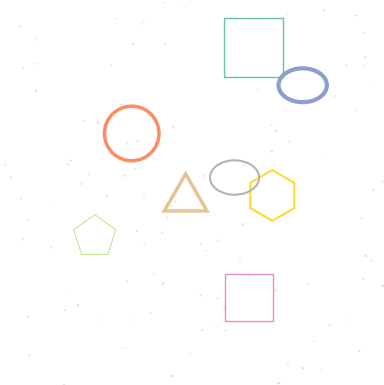[{"shape": "square", "thickness": 1, "radius": 0.38, "center": [0.659, 0.876]}, {"shape": "circle", "thickness": 2.5, "radius": 0.35, "center": [0.342, 0.653]}, {"shape": "oval", "thickness": 3, "radius": 0.31, "center": [0.786, 0.779]}, {"shape": "square", "thickness": 1, "radius": 0.31, "center": [0.647, 0.227]}, {"shape": "pentagon", "thickness": 0.5, "radius": 0.29, "center": [0.246, 0.385]}, {"shape": "hexagon", "thickness": 1.5, "radius": 0.33, "center": [0.707, 0.492]}, {"shape": "triangle", "thickness": 2.5, "radius": 0.32, "center": [0.482, 0.484]}, {"shape": "oval", "thickness": 1.5, "radius": 0.32, "center": [0.609, 0.539]}]